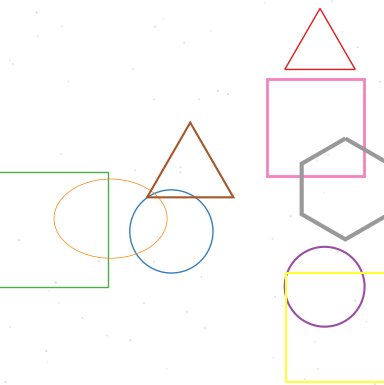[{"shape": "triangle", "thickness": 1, "radius": 0.53, "center": [0.831, 0.872]}, {"shape": "circle", "thickness": 1, "radius": 0.54, "center": [0.445, 0.399]}, {"shape": "square", "thickness": 1, "radius": 0.74, "center": [0.133, 0.404]}, {"shape": "circle", "thickness": 1.5, "radius": 0.52, "center": [0.843, 0.255]}, {"shape": "oval", "thickness": 0.5, "radius": 0.73, "center": [0.287, 0.432]}, {"shape": "square", "thickness": 1.5, "radius": 0.71, "center": [0.883, 0.149]}, {"shape": "triangle", "thickness": 1.5, "radius": 0.65, "center": [0.494, 0.552]}, {"shape": "square", "thickness": 2, "radius": 0.63, "center": [0.819, 0.669]}, {"shape": "hexagon", "thickness": 3, "radius": 0.66, "center": [0.897, 0.509]}]